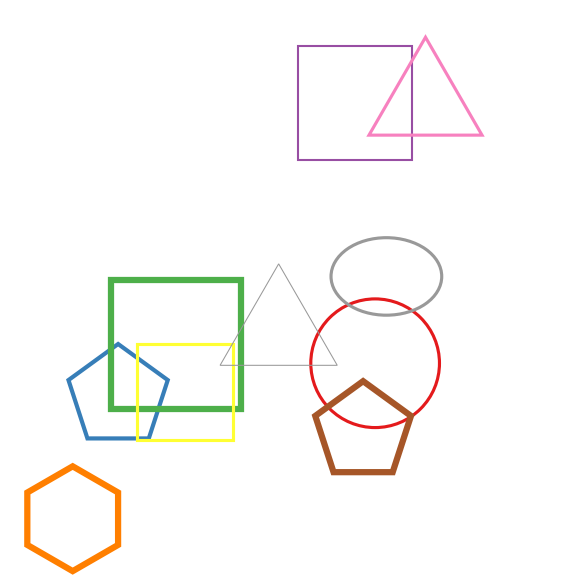[{"shape": "circle", "thickness": 1.5, "radius": 0.56, "center": [0.65, 0.37]}, {"shape": "pentagon", "thickness": 2, "radius": 0.45, "center": [0.205, 0.313]}, {"shape": "square", "thickness": 3, "radius": 0.56, "center": [0.304, 0.403]}, {"shape": "square", "thickness": 1, "radius": 0.49, "center": [0.615, 0.821]}, {"shape": "hexagon", "thickness": 3, "radius": 0.45, "center": [0.126, 0.101]}, {"shape": "square", "thickness": 1.5, "radius": 0.42, "center": [0.321, 0.32]}, {"shape": "pentagon", "thickness": 3, "radius": 0.44, "center": [0.629, 0.252]}, {"shape": "triangle", "thickness": 1.5, "radius": 0.56, "center": [0.737, 0.822]}, {"shape": "triangle", "thickness": 0.5, "radius": 0.59, "center": [0.483, 0.425]}, {"shape": "oval", "thickness": 1.5, "radius": 0.48, "center": [0.669, 0.52]}]